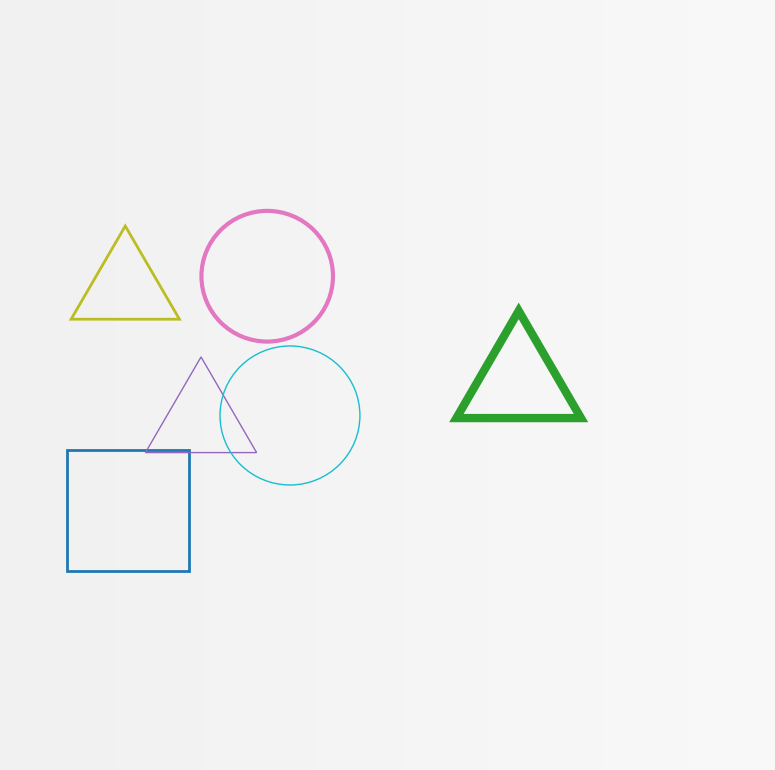[{"shape": "square", "thickness": 1, "radius": 0.39, "center": [0.165, 0.337]}, {"shape": "triangle", "thickness": 3, "radius": 0.46, "center": [0.669, 0.503]}, {"shape": "triangle", "thickness": 0.5, "radius": 0.41, "center": [0.259, 0.454]}, {"shape": "circle", "thickness": 1.5, "radius": 0.42, "center": [0.345, 0.641]}, {"shape": "triangle", "thickness": 1, "radius": 0.4, "center": [0.162, 0.626]}, {"shape": "circle", "thickness": 0.5, "radius": 0.45, "center": [0.374, 0.46]}]